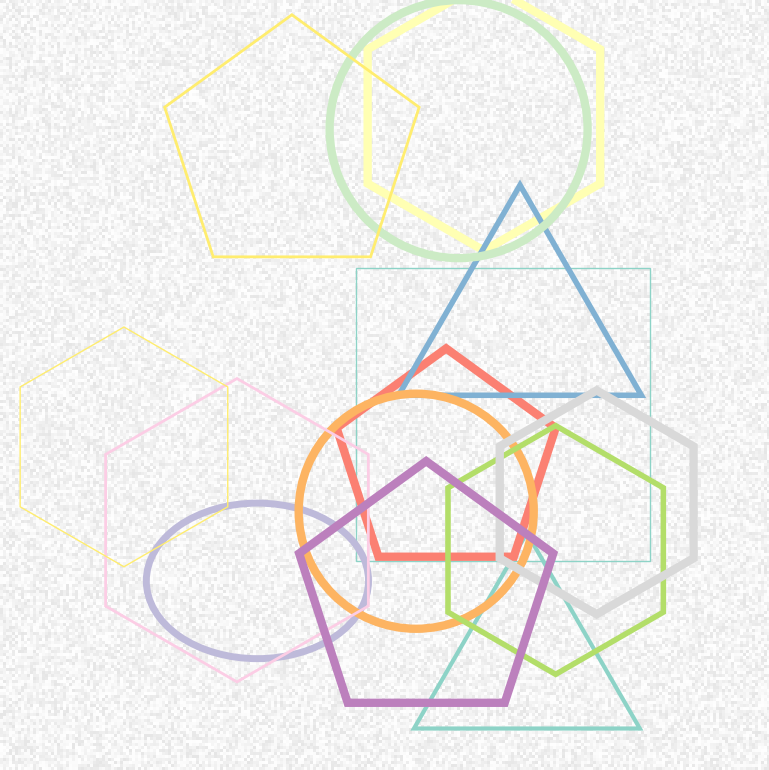[{"shape": "triangle", "thickness": 1.5, "radius": 0.85, "center": [0.684, 0.139]}, {"shape": "square", "thickness": 0.5, "radius": 0.95, "center": [0.653, 0.462]}, {"shape": "hexagon", "thickness": 3, "radius": 0.87, "center": [0.628, 0.849]}, {"shape": "oval", "thickness": 2.5, "radius": 0.72, "center": [0.334, 0.246]}, {"shape": "pentagon", "thickness": 3, "radius": 0.75, "center": [0.579, 0.398]}, {"shape": "triangle", "thickness": 2, "radius": 0.91, "center": [0.675, 0.578]}, {"shape": "circle", "thickness": 3, "radius": 0.76, "center": [0.541, 0.336]}, {"shape": "hexagon", "thickness": 2, "radius": 0.81, "center": [0.722, 0.286]}, {"shape": "hexagon", "thickness": 1, "radius": 0.98, "center": [0.308, 0.311]}, {"shape": "hexagon", "thickness": 3, "radius": 0.73, "center": [0.775, 0.348]}, {"shape": "pentagon", "thickness": 3, "radius": 0.87, "center": [0.553, 0.228]}, {"shape": "circle", "thickness": 3, "radius": 0.84, "center": [0.596, 0.832]}, {"shape": "pentagon", "thickness": 1, "radius": 0.87, "center": [0.379, 0.807]}, {"shape": "hexagon", "thickness": 0.5, "radius": 0.78, "center": [0.161, 0.42]}]